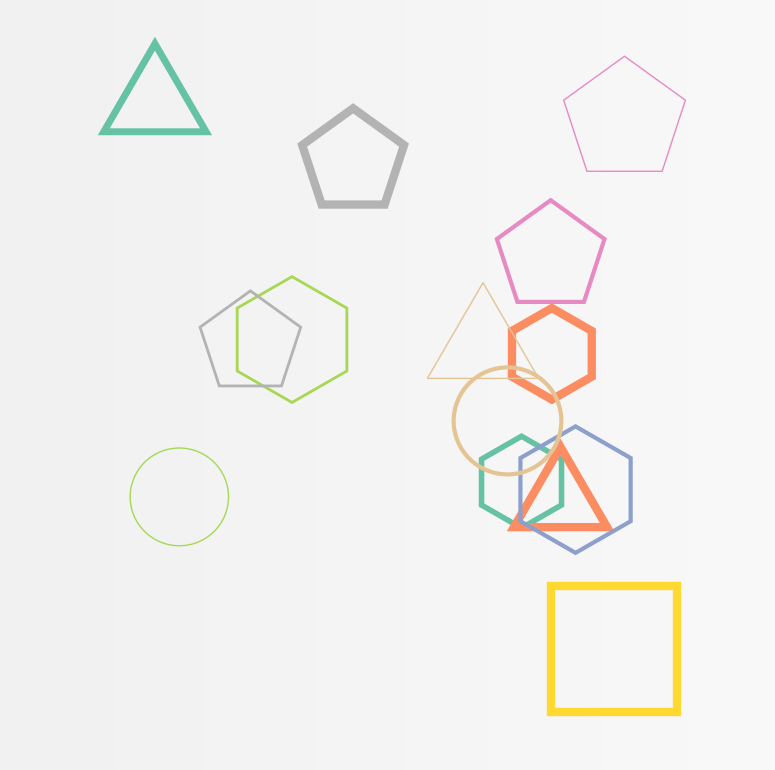[{"shape": "triangle", "thickness": 2.5, "radius": 0.38, "center": [0.2, 0.867]}, {"shape": "hexagon", "thickness": 2, "radius": 0.3, "center": [0.673, 0.374]}, {"shape": "triangle", "thickness": 3, "radius": 0.35, "center": [0.723, 0.35]}, {"shape": "hexagon", "thickness": 3, "radius": 0.3, "center": [0.712, 0.54]}, {"shape": "hexagon", "thickness": 1.5, "radius": 0.41, "center": [0.743, 0.364]}, {"shape": "pentagon", "thickness": 1.5, "radius": 0.37, "center": [0.711, 0.667]}, {"shape": "pentagon", "thickness": 0.5, "radius": 0.41, "center": [0.806, 0.844]}, {"shape": "circle", "thickness": 0.5, "radius": 0.32, "center": [0.231, 0.355]}, {"shape": "hexagon", "thickness": 1, "radius": 0.41, "center": [0.377, 0.559]}, {"shape": "square", "thickness": 3, "radius": 0.41, "center": [0.792, 0.157]}, {"shape": "triangle", "thickness": 0.5, "radius": 0.41, "center": [0.623, 0.55]}, {"shape": "circle", "thickness": 1.5, "radius": 0.35, "center": [0.655, 0.453]}, {"shape": "pentagon", "thickness": 1, "radius": 0.34, "center": [0.323, 0.554]}, {"shape": "pentagon", "thickness": 3, "radius": 0.35, "center": [0.456, 0.79]}]